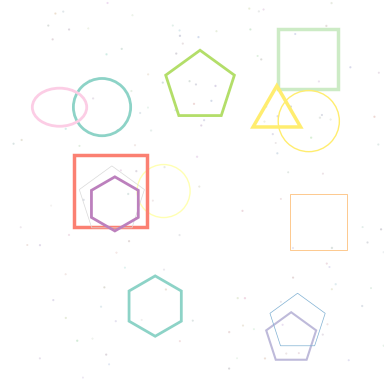[{"shape": "hexagon", "thickness": 2, "radius": 0.39, "center": [0.403, 0.205]}, {"shape": "circle", "thickness": 2, "radius": 0.37, "center": [0.265, 0.722]}, {"shape": "circle", "thickness": 1, "radius": 0.34, "center": [0.425, 0.504]}, {"shape": "pentagon", "thickness": 1.5, "radius": 0.34, "center": [0.756, 0.121]}, {"shape": "square", "thickness": 2.5, "radius": 0.47, "center": [0.287, 0.504]}, {"shape": "pentagon", "thickness": 0.5, "radius": 0.38, "center": [0.773, 0.163]}, {"shape": "square", "thickness": 0.5, "radius": 0.37, "center": [0.827, 0.424]}, {"shape": "pentagon", "thickness": 2, "radius": 0.47, "center": [0.52, 0.776]}, {"shape": "oval", "thickness": 2, "radius": 0.35, "center": [0.155, 0.722]}, {"shape": "pentagon", "thickness": 0.5, "radius": 0.44, "center": [0.291, 0.48]}, {"shape": "hexagon", "thickness": 2, "radius": 0.35, "center": [0.298, 0.47]}, {"shape": "square", "thickness": 2.5, "radius": 0.39, "center": [0.8, 0.847]}, {"shape": "circle", "thickness": 1, "radius": 0.4, "center": [0.802, 0.685]}, {"shape": "triangle", "thickness": 2.5, "radius": 0.36, "center": [0.719, 0.706]}]